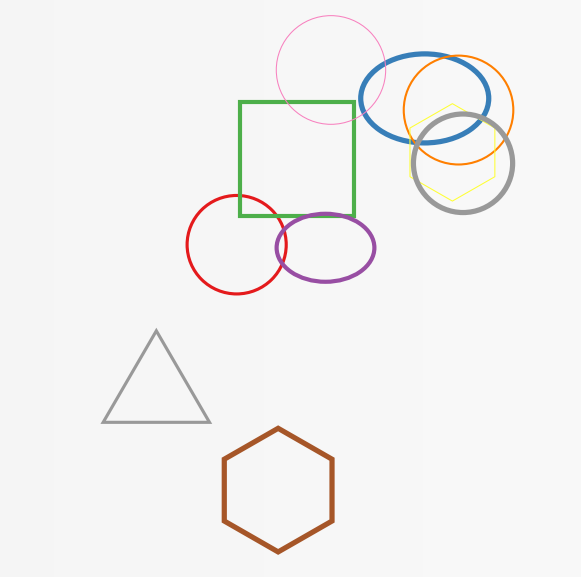[{"shape": "circle", "thickness": 1.5, "radius": 0.43, "center": [0.407, 0.575]}, {"shape": "oval", "thickness": 2.5, "radius": 0.55, "center": [0.731, 0.829]}, {"shape": "square", "thickness": 2, "radius": 0.49, "center": [0.511, 0.723]}, {"shape": "oval", "thickness": 2, "radius": 0.42, "center": [0.56, 0.57]}, {"shape": "circle", "thickness": 1, "radius": 0.47, "center": [0.789, 0.809]}, {"shape": "hexagon", "thickness": 0.5, "radius": 0.42, "center": [0.778, 0.735]}, {"shape": "hexagon", "thickness": 2.5, "radius": 0.54, "center": [0.479, 0.15]}, {"shape": "circle", "thickness": 0.5, "radius": 0.47, "center": [0.569, 0.878]}, {"shape": "triangle", "thickness": 1.5, "radius": 0.53, "center": [0.269, 0.321]}, {"shape": "circle", "thickness": 2.5, "radius": 0.43, "center": [0.797, 0.716]}]